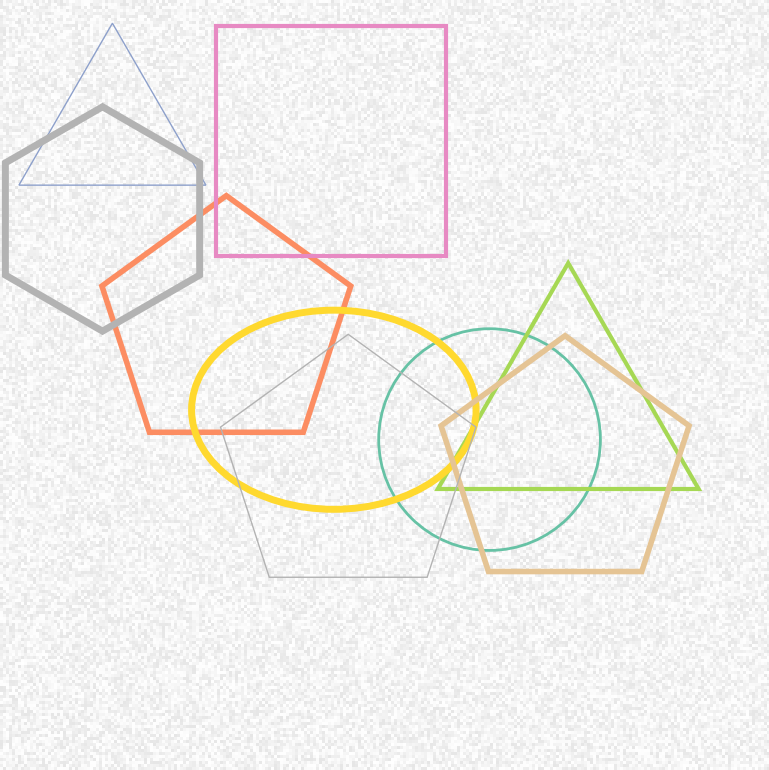[{"shape": "circle", "thickness": 1, "radius": 0.72, "center": [0.636, 0.429]}, {"shape": "pentagon", "thickness": 2, "radius": 0.85, "center": [0.294, 0.576]}, {"shape": "triangle", "thickness": 0.5, "radius": 0.7, "center": [0.146, 0.83]}, {"shape": "square", "thickness": 1.5, "radius": 0.75, "center": [0.43, 0.817]}, {"shape": "triangle", "thickness": 1.5, "radius": 0.98, "center": [0.738, 0.463]}, {"shape": "oval", "thickness": 2.5, "radius": 0.92, "center": [0.434, 0.468]}, {"shape": "pentagon", "thickness": 2, "radius": 0.85, "center": [0.734, 0.395]}, {"shape": "hexagon", "thickness": 2.5, "radius": 0.73, "center": [0.133, 0.716]}, {"shape": "pentagon", "thickness": 0.5, "radius": 0.87, "center": [0.452, 0.391]}]